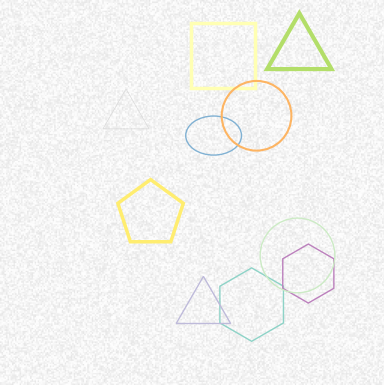[{"shape": "hexagon", "thickness": 1, "radius": 0.48, "center": [0.654, 0.209]}, {"shape": "square", "thickness": 2.5, "radius": 0.42, "center": [0.58, 0.856]}, {"shape": "triangle", "thickness": 1, "radius": 0.41, "center": [0.528, 0.201]}, {"shape": "oval", "thickness": 1, "radius": 0.36, "center": [0.555, 0.648]}, {"shape": "circle", "thickness": 1.5, "radius": 0.45, "center": [0.666, 0.699]}, {"shape": "triangle", "thickness": 3, "radius": 0.48, "center": [0.777, 0.869]}, {"shape": "triangle", "thickness": 0.5, "radius": 0.35, "center": [0.327, 0.7]}, {"shape": "hexagon", "thickness": 1, "radius": 0.38, "center": [0.801, 0.289]}, {"shape": "circle", "thickness": 1, "radius": 0.49, "center": [0.773, 0.337]}, {"shape": "pentagon", "thickness": 2.5, "radius": 0.45, "center": [0.391, 0.444]}]